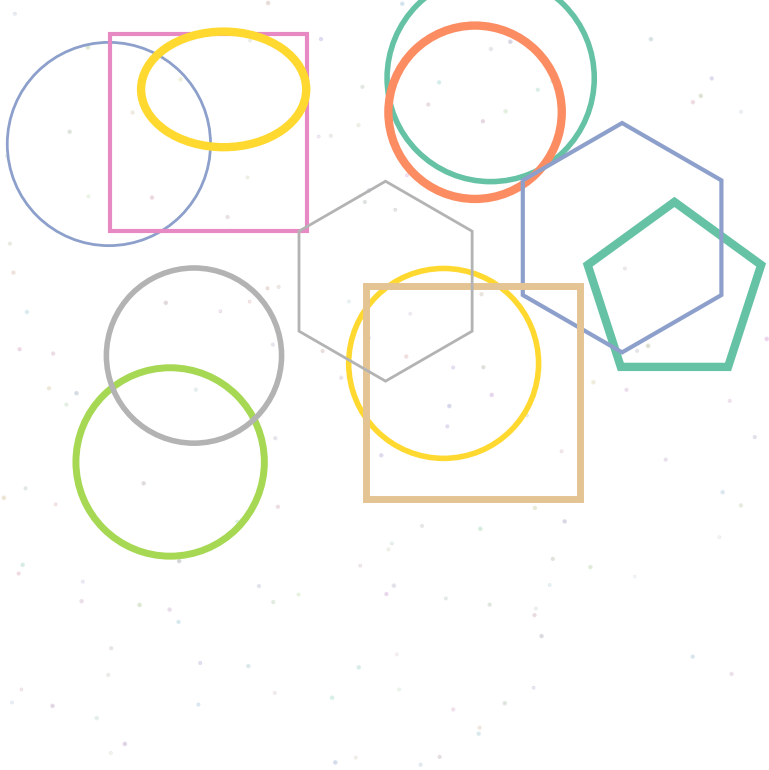[{"shape": "pentagon", "thickness": 3, "radius": 0.59, "center": [0.876, 0.619]}, {"shape": "circle", "thickness": 2, "radius": 0.67, "center": [0.637, 0.899]}, {"shape": "circle", "thickness": 3, "radius": 0.56, "center": [0.617, 0.854]}, {"shape": "hexagon", "thickness": 1.5, "radius": 0.74, "center": [0.808, 0.691]}, {"shape": "circle", "thickness": 1, "radius": 0.66, "center": [0.141, 0.813]}, {"shape": "square", "thickness": 1.5, "radius": 0.64, "center": [0.271, 0.827]}, {"shape": "circle", "thickness": 2.5, "radius": 0.61, "center": [0.221, 0.4]}, {"shape": "oval", "thickness": 3, "radius": 0.54, "center": [0.29, 0.884]}, {"shape": "circle", "thickness": 2, "radius": 0.62, "center": [0.576, 0.528]}, {"shape": "square", "thickness": 2.5, "radius": 0.69, "center": [0.614, 0.49]}, {"shape": "hexagon", "thickness": 1, "radius": 0.65, "center": [0.501, 0.635]}, {"shape": "circle", "thickness": 2, "radius": 0.57, "center": [0.252, 0.538]}]